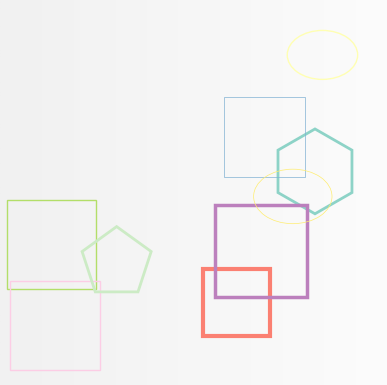[{"shape": "hexagon", "thickness": 2, "radius": 0.55, "center": [0.813, 0.555]}, {"shape": "oval", "thickness": 1, "radius": 0.45, "center": [0.832, 0.857]}, {"shape": "square", "thickness": 3, "radius": 0.43, "center": [0.611, 0.214]}, {"shape": "square", "thickness": 0.5, "radius": 0.52, "center": [0.682, 0.644]}, {"shape": "square", "thickness": 1, "radius": 0.58, "center": [0.133, 0.364]}, {"shape": "square", "thickness": 1, "radius": 0.58, "center": [0.142, 0.156]}, {"shape": "square", "thickness": 2.5, "radius": 0.59, "center": [0.674, 0.348]}, {"shape": "pentagon", "thickness": 2, "radius": 0.47, "center": [0.301, 0.318]}, {"shape": "oval", "thickness": 0.5, "radius": 0.51, "center": [0.756, 0.49]}]